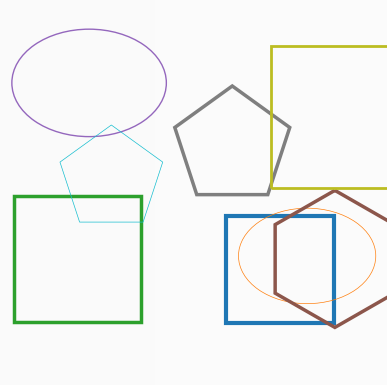[{"shape": "square", "thickness": 3, "radius": 0.7, "center": [0.722, 0.301]}, {"shape": "oval", "thickness": 0.5, "radius": 0.89, "center": [0.793, 0.335]}, {"shape": "square", "thickness": 2.5, "radius": 0.82, "center": [0.2, 0.328]}, {"shape": "oval", "thickness": 1, "radius": 1.0, "center": [0.23, 0.785]}, {"shape": "hexagon", "thickness": 2.5, "radius": 0.89, "center": [0.864, 0.328]}, {"shape": "pentagon", "thickness": 2.5, "radius": 0.78, "center": [0.599, 0.621]}, {"shape": "square", "thickness": 2, "radius": 0.92, "center": [0.884, 0.696]}, {"shape": "pentagon", "thickness": 0.5, "radius": 0.7, "center": [0.287, 0.536]}]